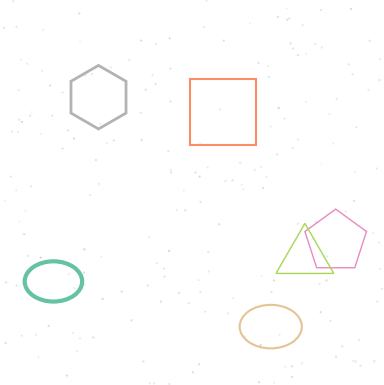[{"shape": "oval", "thickness": 3, "radius": 0.37, "center": [0.139, 0.269]}, {"shape": "square", "thickness": 1.5, "radius": 0.43, "center": [0.578, 0.708]}, {"shape": "pentagon", "thickness": 1, "radius": 0.42, "center": [0.872, 0.373]}, {"shape": "triangle", "thickness": 1, "radius": 0.43, "center": [0.792, 0.333]}, {"shape": "oval", "thickness": 1.5, "radius": 0.4, "center": [0.703, 0.152]}, {"shape": "hexagon", "thickness": 2, "radius": 0.41, "center": [0.256, 0.748]}]